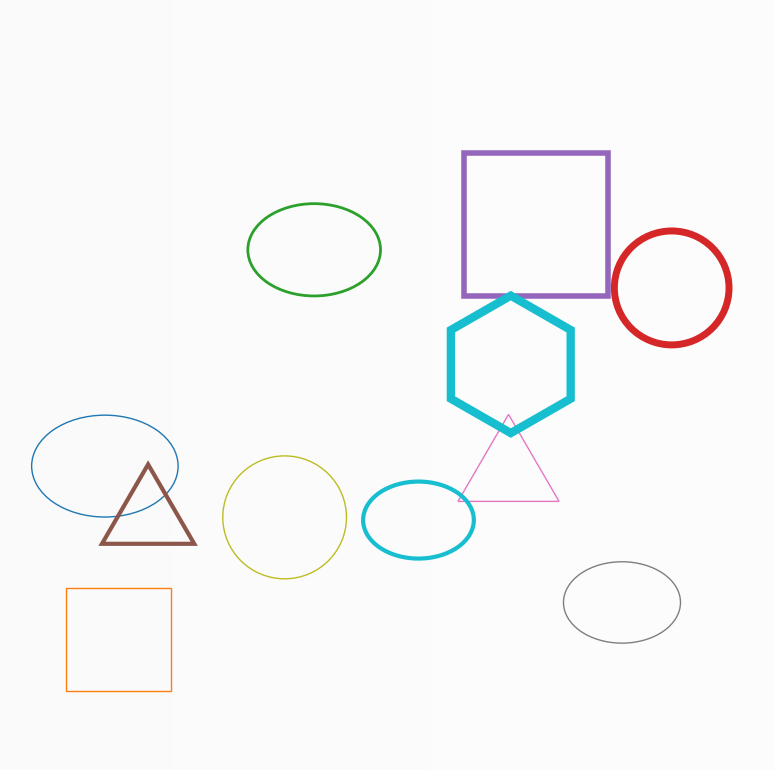[{"shape": "oval", "thickness": 0.5, "radius": 0.47, "center": [0.135, 0.395]}, {"shape": "square", "thickness": 0.5, "radius": 0.34, "center": [0.153, 0.17]}, {"shape": "oval", "thickness": 1, "radius": 0.43, "center": [0.405, 0.676]}, {"shape": "circle", "thickness": 2.5, "radius": 0.37, "center": [0.867, 0.626]}, {"shape": "square", "thickness": 2, "radius": 0.46, "center": [0.692, 0.708]}, {"shape": "triangle", "thickness": 1.5, "radius": 0.34, "center": [0.191, 0.328]}, {"shape": "triangle", "thickness": 0.5, "radius": 0.38, "center": [0.656, 0.387]}, {"shape": "oval", "thickness": 0.5, "radius": 0.38, "center": [0.803, 0.218]}, {"shape": "circle", "thickness": 0.5, "radius": 0.4, "center": [0.367, 0.328]}, {"shape": "hexagon", "thickness": 3, "radius": 0.45, "center": [0.659, 0.527]}, {"shape": "oval", "thickness": 1.5, "radius": 0.36, "center": [0.54, 0.325]}]